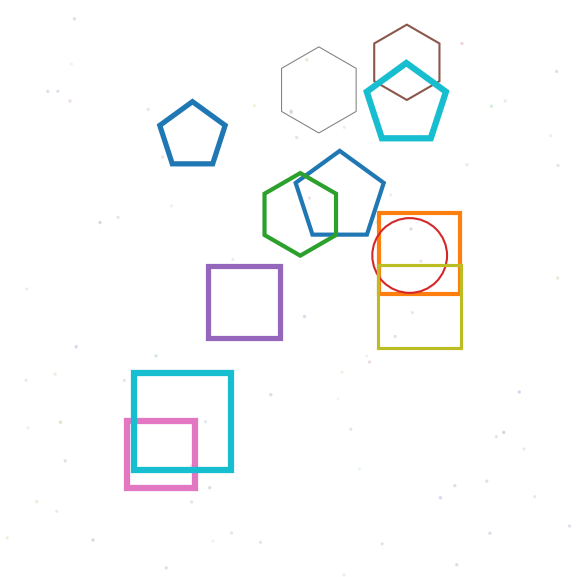[{"shape": "pentagon", "thickness": 2, "radius": 0.4, "center": [0.588, 0.658]}, {"shape": "pentagon", "thickness": 2.5, "radius": 0.3, "center": [0.333, 0.764]}, {"shape": "square", "thickness": 2, "radius": 0.35, "center": [0.727, 0.56]}, {"shape": "hexagon", "thickness": 2, "radius": 0.36, "center": [0.52, 0.628]}, {"shape": "circle", "thickness": 1, "radius": 0.32, "center": [0.709, 0.557]}, {"shape": "square", "thickness": 2.5, "radius": 0.31, "center": [0.422, 0.477]}, {"shape": "hexagon", "thickness": 1, "radius": 0.33, "center": [0.704, 0.891]}, {"shape": "square", "thickness": 3, "radius": 0.29, "center": [0.279, 0.212]}, {"shape": "hexagon", "thickness": 0.5, "radius": 0.37, "center": [0.552, 0.843]}, {"shape": "square", "thickness": 1.5, "radius": 0.36, "center": [0.727, 0.468]}, {"shape": "pentagon", "thickness": 3, "radius": 0.36, "center": [0.704, 0.818]}, {"shape": "square", "thickness": 3, "radius": 0.42, "center": [0.317, 0.27]}]